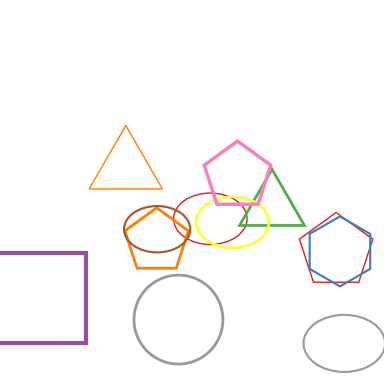[{"shape": "pentagon", "thickness": 1, "radius": 0.5, "center": [0.873, 0.348]}, {"shape": "oval", "thickness": 1, "radius": 0.48, "center": [0.546, 0.432]}, {"shape": "hexagon", "thickness": 1.5, "radius": 0.45, "center": [0.883, 0.347]}, {"shape": "triangle", "thickness": 2, "radius": 0.49, "center": [0.706, 0.463]}, {"shape": "square", "thickness": 3, "radius": 0.58, "center": [0.108, 0.226]}, {"shape": "pentagon", "thickness": 2, "radius": 0.43, "center": [0.407, 0.374]}, {"shape": "triangle", "thickness": 1, "radius": 0.55, "center": [0.327, 0.564]}, {"shape": "oval", "thickness": 2, "radius": 0.47, "center": [0.604, 0.423]}, {"shape": "oval", "thickness": 1.5, "radius": 0.43, "center": [0.408, 0.405]}, {"shape": "pentagon", "thickness": 2.5, "radius": 0.45, "center": [0.617, 0.543]}, {"shape": "circle", "thickness": 2, "radius": 0.58, "center": [0.464, 0.17]}, {"shape": "oval", "thickness": 1.5, "radius": 0.53, "center": [0.894, 0.108]}]